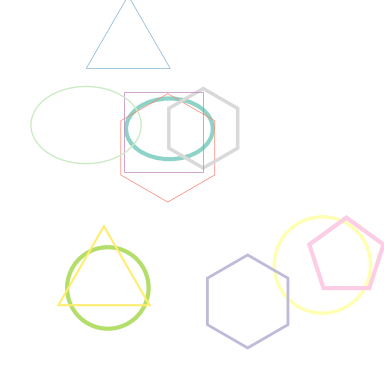[{"shape": "oval", "thickness": 3, "radius": 0.56, "center": [0.44, 0.665]}, {"shape": "circle", "thickness": 2.5, "radius": 0.63, "center": [0.838, 0.312]}, {"shape": "hexagon", "thickness": 2, "radius": 0.6, "center": [0.643, 0.217]}, {"shape": "hexagon", "thickness": 0.5, "radius": 0.7, "center": [0.436, 0.616]}, {"shape": "triangle", "thickness": 0.5, "radius": 0.63, "center": [0.333, 0.885]}, {"shape": "circle", "thickness": 3, "radius": 0.53, "center": [0.28, 0.252]}, {"shape": "pentagon", "thickness": 3, "radius": 0.51, "center": [0.9, 0.334]}, {"shape": "hexagon", "thickness": 2.5, "radius": 0.52, "center": [0.528, 0.667]}, {"shape": "square", "thickness": 0.5, "radius": 0.52, "center": [0.425, 0.656]}, {"shape": "oval", "thickness": 1, "radius": 0.72, "center": [0.224, 0.675]}, {"shape": "triangle", "thickness": 1.5, "radius": 0.68, "center": [0.27, 0.276]}]